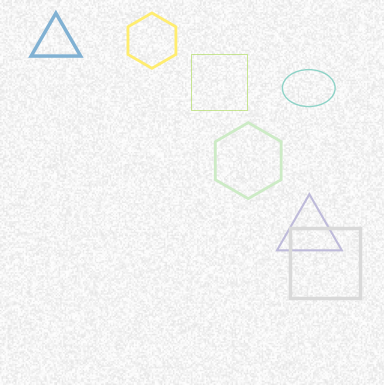[{"shape": "oval", "thickness": 1, "radius": 0.34, "center": [0.802, 0.771]}, {"shape": "triangle", "thickness": 1.5, "radius": 0.49, "center": [0.804, 0.398]}, {"shape": "triangle", "thickness": 2.5, "radius": 0.37, "center": [0.145, 0.892]}, {"shape": "square", "thickness": 0.5, "radius": 0.36, "center": [0.568, 0.788]}, {"shape": "square", "thickness": 2.5, "radius": 0.46, "center": [0.844, 0.317]}, {"shape": "hexagon", "thickness": 2, "radius": 0.49, "center": [0.645, 0.583]}, {"shape": "hexagon", "thickness": 2, "radius": 0.36, "center": [0.395, 0.894]}]